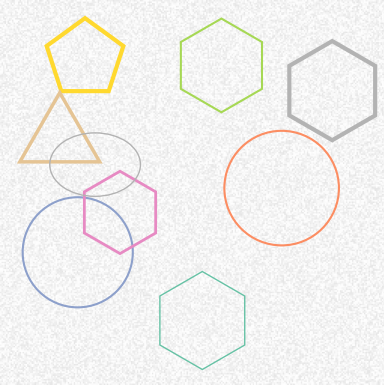[{"shape": "hexagon", "thickness": 1, "radius": 0.64, "center": [0.525, 0.168]}, {"shape": "circle", "thickness": 1.5, "radius": 0.74, "center": [0.732, 0.511]}, {"shape": "circle", "thickness": 1.5, "radius": 0.72, "center": [0.202, 0.345]}, {"shape": "hexagon", "thickness": 2, "radius": 0.53, "center": [0.312, 0.448]}, {"shape": "hexagon", "thickness": 1.5, "radius": 0.61, "center": [0.575, 0.83]}, {"shape": "pentagon", "thickness": 3, "radius": 0.52, "center": [0.221, 0.848]}, {"shape": "triangle", "thickness": 2.5, "radius": 0.6, "center": [0.155, 0.639]}, {"shape": "hexagon", "thickness": 3, "radius": 0.64, "center": [0.863, 0.765]}, {"shape": "oval", "thickness": 1, "radius": 0.59, "center": [0.247, 0.572]}]